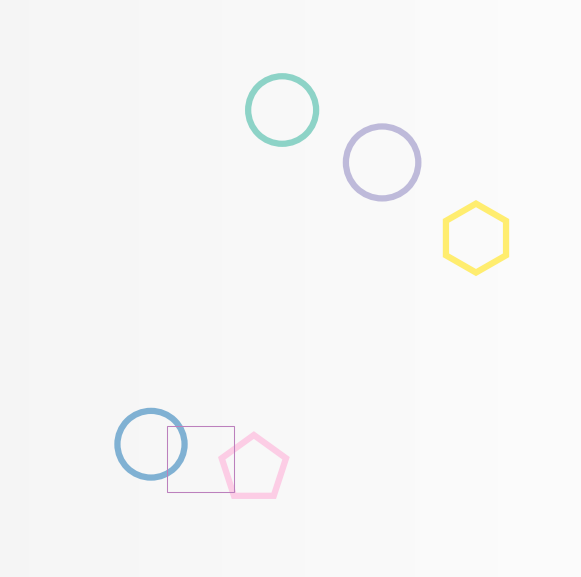[{"shape": "circle", "thickness": 3, "radius": 0.29, "center": [0.485, 0.809]}, {"shape": "circle", "thickness": 3, "radius": 0.31, "center": [0.657, 0.718]}, {"shape": "circle", "thickness": 3, "radius": 0.29, "center": [0.26, 0.23]}, {"shape": "pentagon", "thickness": 3, "radius": 0.29, "center": [0.437, 0.188]}, {"shape": "square", "thickness": 0.5, "radius": 0.29, "center": [0.345, 0.204]}, {"shape": "hexagon", "thickness": 3, "radius": 0.3, "center": [0.819, 0.587]}]